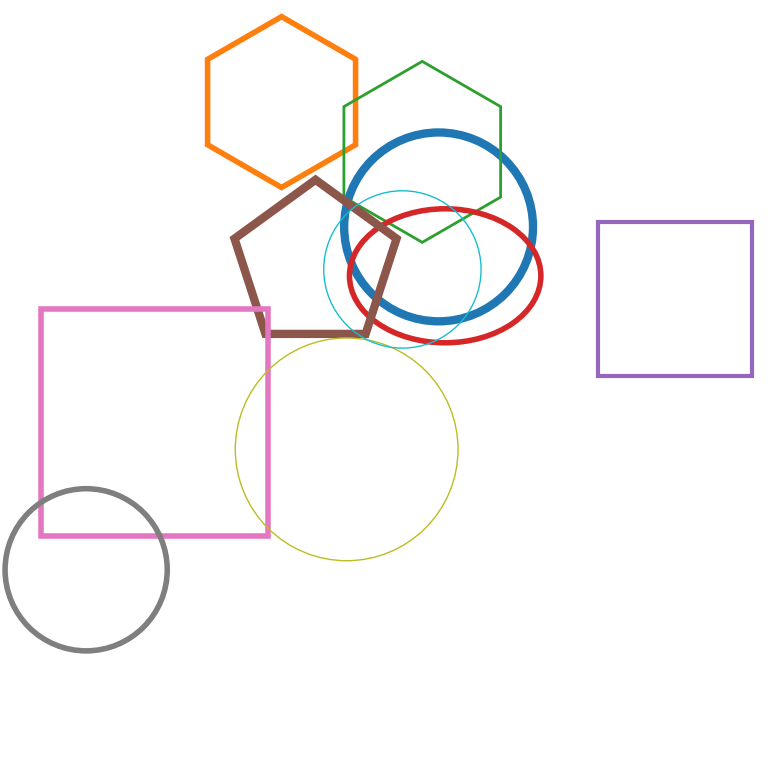[{"shape": "circle", "thickness": 3, "radius": 0.61, "center": [0.57, 0.705]}, {"shape": "hexagon", "thickness": 2, "radius": 0.55, "center": [0.366, 0.867]}, {"shape": "hexagon", "thickness": 1, "radius": 0.59, "center": [0.548, 0.803]}, {"shape": "oval", "thickness": 2, "radius": 0.62, "center": [0.578, 0.642]}, {"shape": "square", "thickness": 1.5, "radius": 0.5, "center": [0.877, 0.612]}, {"shape": "pentagon", "thickness": 3, "radius": 0.55, "center": [0.41, 0.656]}, {"shape": "square", "thickness": 2, "radius": 0.74, "center": [0.2, 0.451]}, {"shape": "circle", "thickness": 2, "radius": 0.53, "center": [0.112, 0.26]}, {"shape": "circle", "thickness": 0.5, "radius": 0.72, "center": [0.45, 0.416]}, {"shape": "circle", "thickness": 0.5, "radius": 0.51, "center": [0.523, 0.65]}]